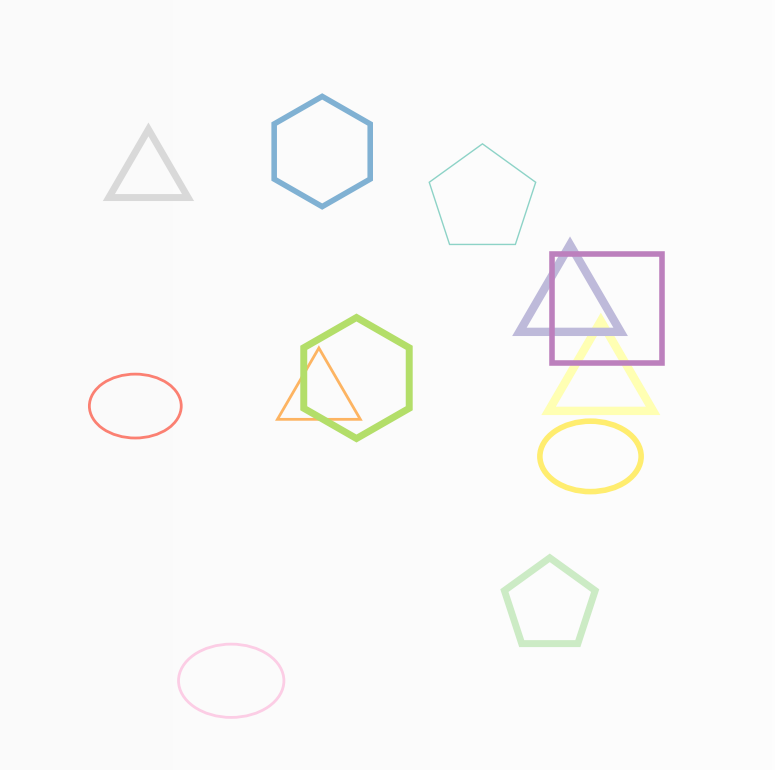[{"shape": "pentagon", "thickness": 0.5, "radius": 0.36, "center": [0.623, 0.741]}, {"shape": "triangle", "thickness": 3, "radius": 0.39, "center": [0.775, 0.505]}, {"shape": "triangle", "thickness": 3, "radius": 0.38, "center": [0.736, 0.607]}, {"shape": "oval", "thickness": 1, "radius": 0.3, "center": [0.175, 0.473]}, {"shape": "hexagon", "thickness": 2, "radius": 0.36, "center": [0.416, 0.803]}, {"shape": "triangle", "thickness": 1, "radius": 0.31, "center": [0.411, 0.486]}, {"shape": "hexagon", "thickness": 2.5, "radius": 0.39, "center": [0.46, 0.509]}, {"shape": "oval", "thickness": 1, "radius": 0.34, "center": [0.298, 0.116]}, {"shape": "triangle", "thickness": 2.5, "radius": 0.29, "center": [0.192, 0.773]}, {"shape": "square", "thickness": 2, "radius": 0.35, "center": [0.783, 0.6]}, {"shape": "pentagon", "thickness": 2.5, "radius": 0.31, "center": [0.709, 0.214]}, {"shape": "oval", "thickness": 2, "radius": 0.33, "center": [0.762, 0.407]}]